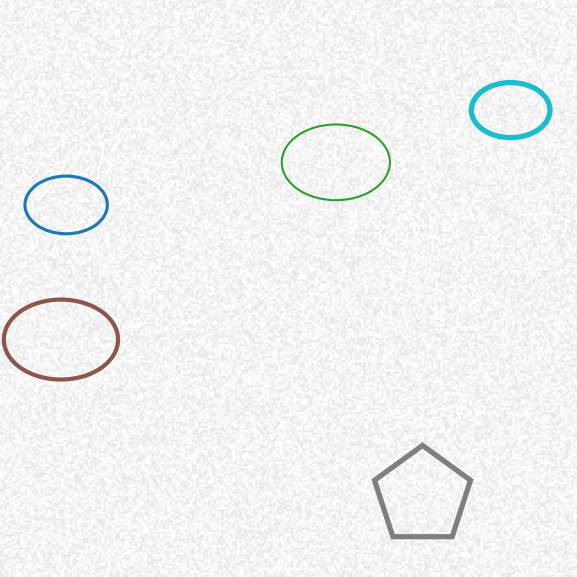[{"shape": "oval", "thickness": 1.5, "radius": 0.36, "center": [0.115, 0.644]}, {"shape": "oval", "thickness": 1, "radius": 0.47, "center": [0.582, 0.718]}, {"shape": "oval", "thickness": 2, "radius": 0.49, "center": [0.106, 0.411]}, {"shape": "pentagon", "thickness": 2.5, "radius": 0.44, "center": [0.732, 0.14]}, {"shape": "oval", "thickness": 2.5, "radius": 0.34, "center": [0.884, 0.809]}]